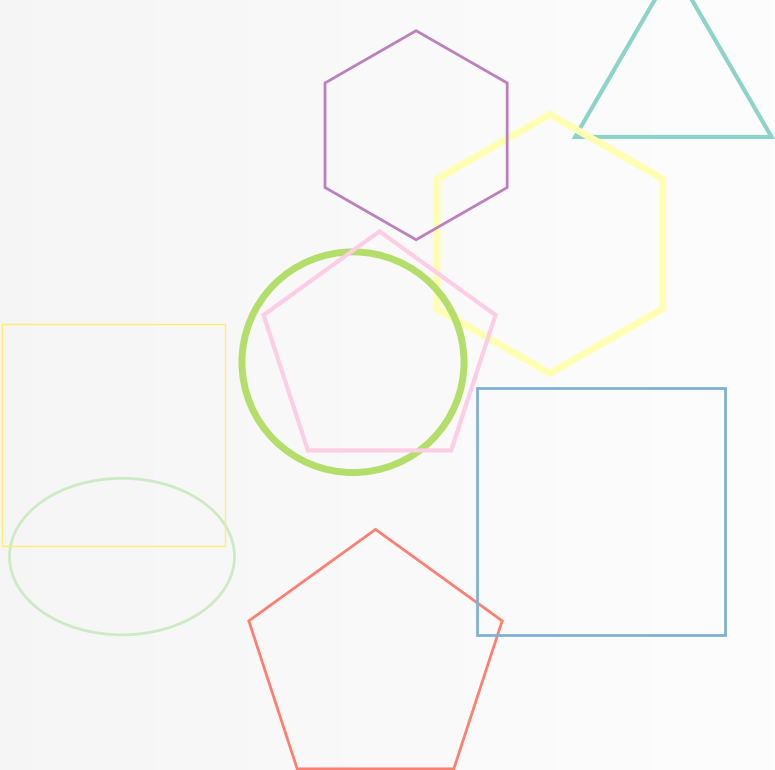[{"shape": "triangle", "thickness": 1.5, "radius": 0.73, "center": [0.869, 0.895]}, {"shape": "hexagon", "thickness": 2.5, "radius": 0.84, "center": [0.709, 0.683]}, {"shape": "pentagon", "thickness": 1, "radius": 0.86, "center": [0.485, 0.141]}, {"shape": "square", "thickness": 1, "radius": 0.8, "center": [0.776, 0.335]}, {"shape": "circle", "thickness": 2.5, "radius": 0.72, "center": [0.455, 0.53]}, {"shape": "pentagon", "thickness": 1.5, "radius": 0.79, "center": [0.49, 0.542]}, {"shape": "hexagon", "thickness": 1, "radius": 0.68, "center": [0.537, 0.824]}, {"shape": "oval", "thickness": 1, "radius": 0.73, "center": [0.157, 0.277]}, {"shape": "square", "thickness": 0.5, "radius": 0.72, "center": [0.146, 0.435]}]